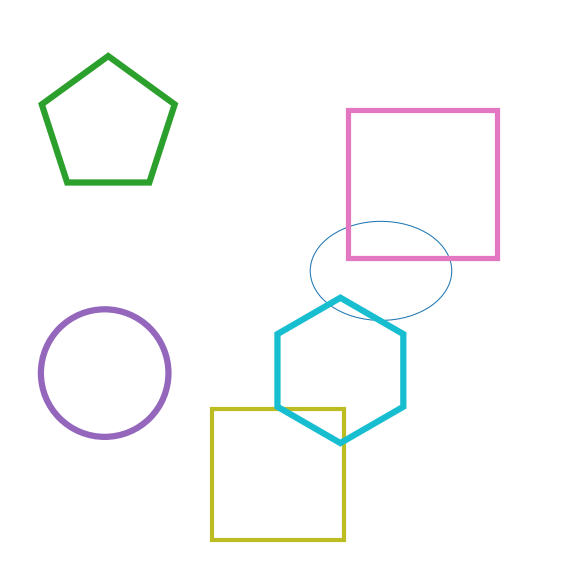[{"shape": "oval", "thickness": 0.5, "radius": 0.61, "center": [0.66, 0.53]}, {"shape": "pentagon", "thickness": 3, "radius": 0.61, "center": [0.187, 0.781]}, {"shape": "circle", "thickness": 3, "radius": 0.55, "center": [0.181, 0.353]}, {"shape": "square", "thickness": 2.5, "radius": 0.64, "center": [0.731, 0.681]}, {"shape": "square", "thickness": 2, "radius": 0.57, "center": [0.481, 0.178]}, {"shape": "hexagon", "thickness": 3, "radius": 0.63, "center": [0.589, 0.358]}]